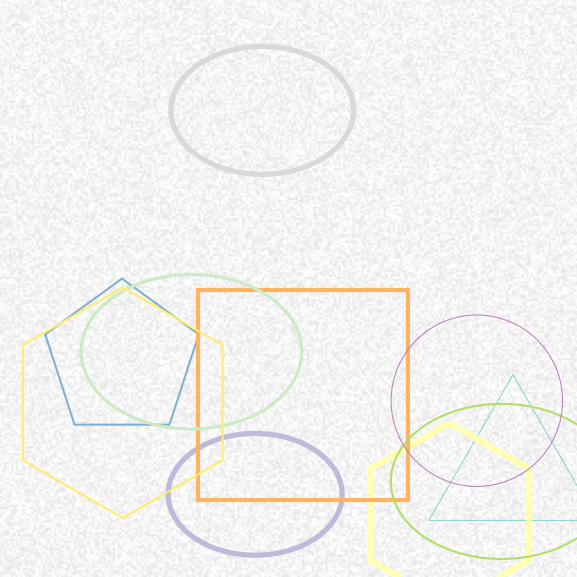[{"shape": "triangle", "thickness": 0.5, "radius": 0.84, "center": [0.888, 0.182]}, {"shape": "hexagon", "thickness": 3, "radius": 0.79, "center": [0.778, 0.108]}, {"shape": "oval", "thickness": 2.5, "radius": 0.75, "center": [0.442, 0.143]}, {"shape": "pentagon", "thickness": 1, "radius": 0.7, "center": [0.211, 0.377]}, {"shape": "square", "thickness": 2, "radius": 0.91, "center": [0.525, 0.315]}, {"shape": "oval", "thickness": 1, "radius": 0.96, "center": [0.868, 0.166]}, {"shape": "oval", "thickness": 2.5, "radius": 0.79, "center": [0.454, 0.808]}, {"shape": "circle", "thickness": 0.5, "radius": 0.74, "center": [0.826, 0.305]}, {"shape": "oval", "thickness": 1.5, "radius": 0.96, "center": [0.332, 0.39]}, {"shape": "hexagon", "thickness": 1, "radius": 1.0, "center": [0.212, 0.302]}]